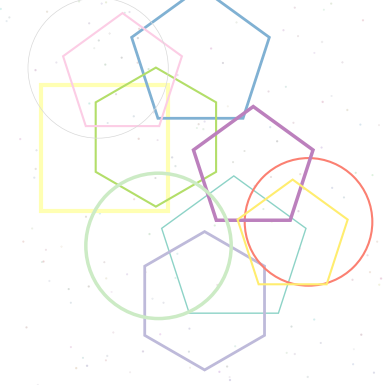[{"shape": "pentagon", "thickness": 1, "radius": 0.99, "center": [0.607, 0.346]}, {"shape": "square", "thickness": 3, "radius": 0.82, "center": [0.272, 0.616]}, {"shape": "hexagon", "thickness": 2, "radius": 0.9, "center": [0.531, 0.219]}, {"shape": "circle", "thickness": 1.5, "radius": 0.83, "center": [0.801, 0.424]}, {"shape": "pentagon", "thickness": 2, "radius": 0.94, "center": [0.521, 0.845]}, {"shape": "hexagon", "thickness": 1.5, "radius": 0.9, "center": [0.405, 0.644]}, {"shape": "pentagon", "thickness": 1.5, "radius": 0.81, "center": [0.318, 0.804]}, {"shape": "circle", "thickness": 0.5, "radius": 0.91, "center": [0.255, 0.823]}, {"shape": "pentagon", "thickness": 2.5, "radius": 0.82, "center": [0.658, 0.56]}, {"shape": "circle", "thickness": 2.5, "radius": 0.94, "center": [0.412, 0.361]}, {"shape": "pentagon", "thickness": 1.5, "radius": 0.75, "center": [0.76, 0.383]}]